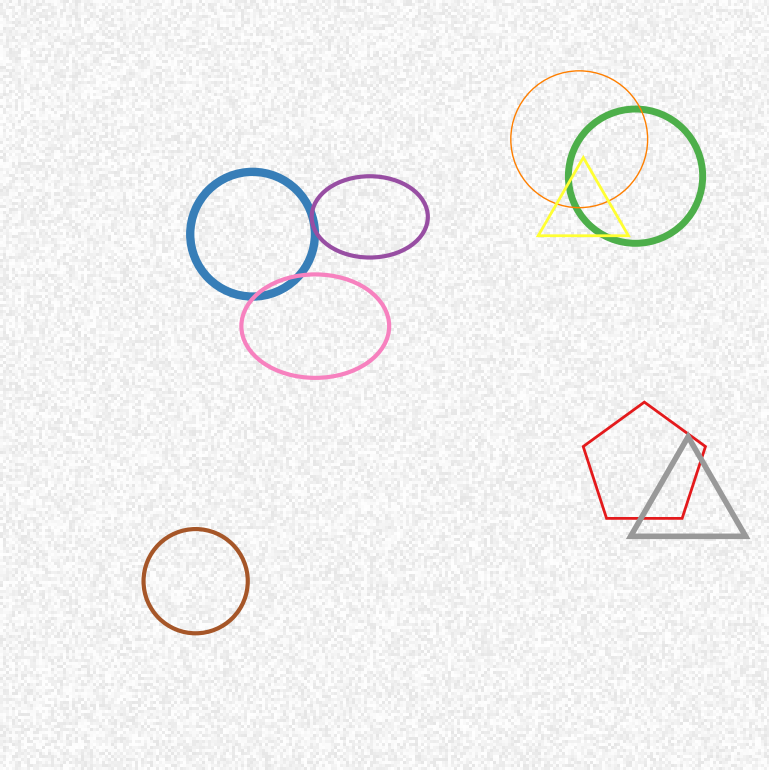[{"shape": "pentagon", "thickness": 1, "radius": 0.42, "center": [0.837, 0.394]}, {"shape": "circle", "thickness": 3, "radius": 0.4, "center": [0.328, 0.696]}, {"shape": "circle", "thickness": 2.5, "radius": 0.44, "center": [0.825, 0.771]}, {"shape": "oval", "thickness": 1.5, "radius": 0.38, "center": [0.48, 0.718]}, {"shape": "circle", "thickness": 0.5, "radius": 0.44, "center": [0.752, 0.819]}, {"shape": "triangle", "thickness": 1, "radius": 0.34, "center": [0.758, 0.728]}, {"shape": "circle", "thickness": 1.5, "radius": 0.34, "center": [0.254, 0.245]}, {"shape": "oval", "thickness": 1.5, "radius": 0.48, "center": [0.409, 0.576]}, {"shape": "triangle", "thickness": 2, "radius": 0.43, "center": [0.894, 0.347]}]